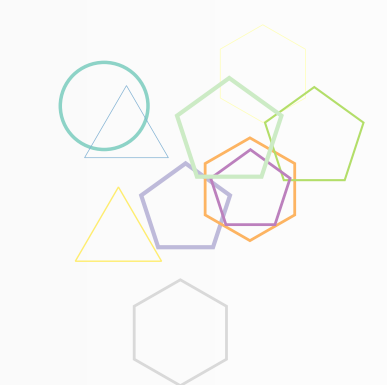[{"shape": "circle", "thickness": 2.5, "radius": 0.57, "center": [0.269, 0.725]}, {"shape": "hexagon", "thickness": 0.5, "radius": 0.63, "center": [0.678, 0.809]}, {"shape": "pentagon", "thickness": 3, "radius": 0.6, "center": [0.479, 0.455]}, {"shape": "triangle", "thickness": 0.5, "radius": 0.62, "center": [0.326, 0.653]}, {"shape": "hexagon", "thickness": 2, "radius": 0.67, "center": [0.645, 0.508]}, {"shape": "pentagon", "thickness": 1.5, "radius": 0.67, "center": [0.811, 0.64]}, {"shape": "hexagon", "thickness": 2, "radius": 0.69, "center": [0.465, 0.136]}, {"shape": "pentagon", "thickness": 2, "radius": 0.54, "center": [0.646, 0.504]}, {"shape": "pentagon", "thickness": 3, "radius": 0.71, "center": [0.592, 0.656]}, {"shape": "triangle", "thickness": 1, "radius": 0.64, "center": [0.306, 0.386]}]